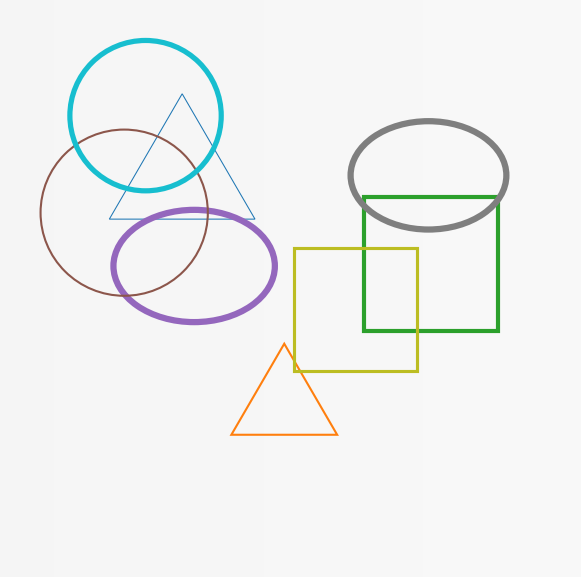[{"shape": "triangle", "thickness": 0.5, "radius": 0.72, "center": [0.313, 0.692]}, {"shape": "triangle", "thickness": 1, "radius": 0.53, "center": [0.489, 0.299]}, {"shape": "square", "thickness": 2, "radius": 0.58, "center": [0.741, 0.542]}, {"shape": "oval", "thickness": 3, "radius": 0.69, "center": [0.334, 0.539]}, {"shape": "circle", "thickness": 1, "radius": 0.72, "center": [0.214, 0.631]}, {"shape": "oval", "thickness": 3, "radius": 0.67, "center": [0.737, 0.695]}, {"shape": "square", "thickness": 1.5, "radius": 0.53, "center": [0.612, 0.463]}, {"shape": "circle", "thickness": 2.5, "radius": 0.65, "center": [0.25, 0.799]}]